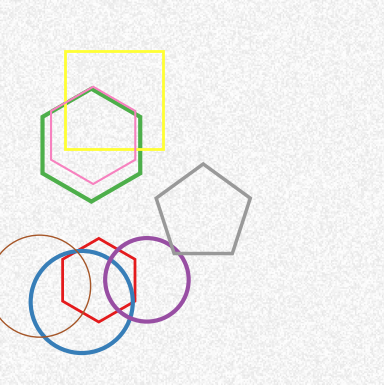[{"shape": "hexagon", "thickness": 2, "radius": 0.54, "center": [0.257, 0.272]}, {"shape": "circle", "thickness": 3, "radius": 0.66, "center": [0.212, 0.216]}, {"shape": "hexagon", "thickness": 3, "radius": 0.73, "center": [0.237, 0.623]}, {"shape": "circle", "thickness": 3, "radius": 0.54, "center": [0.382, 0.273]}, {"shape": "square", "thickness": 2, "radius": 0.64, "center": [0.297, 0.741]}, {"shape": "circle", "thickness": 1, "radius": 0.66, "center": [0.103, 0.257]}, {"shape": "hexagon", "thickness": 1.5, "radius": 0.63, "center": [0.242, 0.648]}, {"shape": "pentagon", "thickness": 2.5, "radius": 0.64, "center": [0.528, 0.445]}]